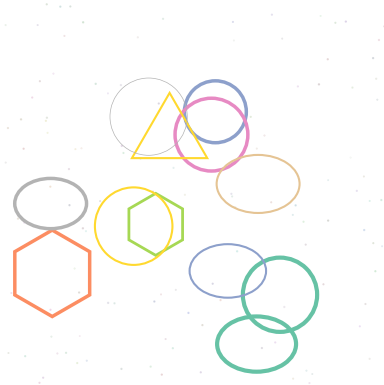[{"shape": "circle", "thickness": 3, "radius": 0.48, "center": [0.727, 0.234]}, {"shape": "oval", "thickness": 3, "radius": 0.51, "center": [0.666, 0.106]}, {"shape": "hexagon", "thickness": 2.5, "radius": 0.56, "center": [0.136, 0.29]}, {"shape": "circle", "thickness": 2.5, "radius": 0.4, "center": [0.559, 0.71]}, {"shape": "oval", "thickness": 1.5, "radius": 0.5, "center": [0.592, 0.296]}, {"shape": "circle", "thickness": 2.5, "radius": 0.47, "center": [0.549, 0.65]}, {"shape": "hexagon", "thickness": 2, "radius": 0.4, "center": [0.405, 0.417]}, {"shape": "circle", "thickness": 1.5, "radius": 0.5, "center": [0.347, 0.413]}, {"shape": "triangle", "thickness": 1.5, "radius": 0.56, "center": [0.44, 0.646]}, {"shape": "oval", "thickness": 1.5, "radius": 0.54, "center": [0.67, 0.522]}, {"shape": "circle", "thickness": 0.5, "radius": 0.5, "center": [0.386, 0.697]}, {"shape": "oval", "thickness": 2.5, "radius": 0.47, "center": [0.132, 0.471]}]